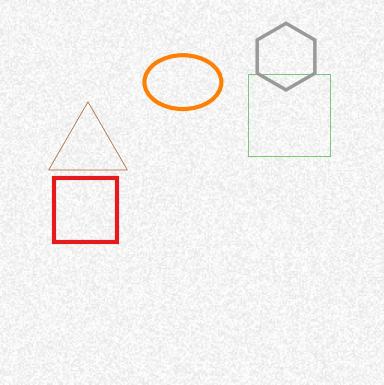[{"shape": "square", "thickness": 3, "radius": 0.42, "center": [0.222, 0.454]}, {"shape": "square", "thickness": 0.5, "radius": 0.53, "center": [0.75, 0.701]}, {"shape": "oval", "thickness": 3, "radius": 0.5, "center": [0.475, 0.787]}, {"shape": "triangle", "thickness": 0.5, "radius": 0.59, "center": [0.229, 0.617]}, {"shape": "hexagon", "thickness": 2.5, "radius": 0.43, "center": [0.743, 0.853]}]